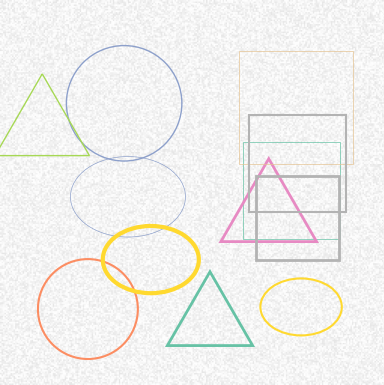[{"shape": "square", "thickness": 0.5, "radius": 0.63, "center": [0.758, 0.506]}, {"shape": "triangle", "thickness": 2, "radius": 0.64, "center": [0.545, 0.166]}, {"shape": "circle", "thickness": 1.5, "radius": 0.65, "center": [0.228, 0.197]}, {"shape": "circle", "thickness": 1, "radius": 0.75, "center": [0.322, 0.732]}, {"shape": "oval", "thickness": 0.5, "radius": 0.75, "center": [0.332, 0.489]}, {"shape": "triangle", "thickness": 2, "radius": 0.72, "center": [0.698, 0.444]}, {"shape": "triangle", "thickness": 1, "radius": 0.71, "center": [0.11, 0.667]}, {"shape": "oval", "thickness": 1.5, "radius": 0.53, "center": [0.782, 0.203]}, {"shape": "oval", "thickness": 3, "radius": 0.62, "center": [0.392, 0.326]}, {"shape": "square", "thickness": 0.5, "radius": 0.74, "center": [0.768, 0.721]}, {"shape": "square", "thickness": 2, "radius": 0.54, "center": [0.772, 0.434]}, {"shape": "square", "thickness": 1.5, "radius": 0.63, "center": [0.773, 0.575]}]